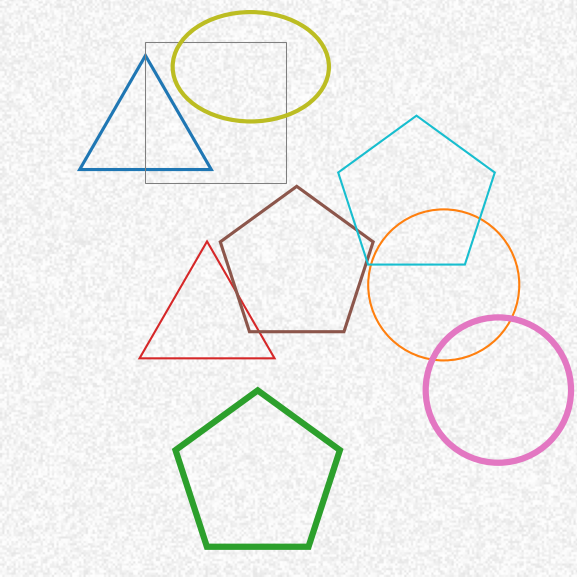[{"shape": "triangle", "thickness": 1.5, "radius": 0.66, "center": [0.252, 0.771]}, {"shape": "circle", "thickness": 1, "radius": 0.65, "center": [0.768, 0.506]}, {"shape": "pentagon", "thickness": 3, "radius": 0.75, "center": [0.446, 0.173]}, {"shape": "triangle", "thickness": 1, "radius": 0.67, "center": [0.359, 0.446]}, {"shape": "pentagon", "thickness": 1.5, "radius": 0.7, "center": [0.514, 0.537]}, {"shape": "circle", "thickness": 3, "radius": 0.63, "center": [0.863, 0.324]}, {"shape": "square", "thickness": 0.5, "radius": 0.61, "center": [0.373, 0.805]}, {"shape": "oval", "thickness": 2, "radius": 0.68, "center": [0.434, 0.884]}, {"shape": "pentagon", "thickness": 1, "radius": 0.71, "center": [0.721, 0.656]}]